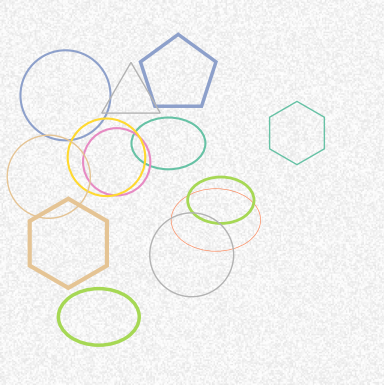[{"shape": "hexagon", "thickness": 1, "radius": 0.41, "center": [0.771, 0.654]}, {"shape": "oval", "thickness": 1.5, "radius": 0.48, "center": [0.437, 0.628]}, {"shape": "oval", "thickness": 0.5, "radius": 0.58, "center": [0.561, 0.429]}, {"shape": "circle", "thickness": 1.5, "radius": 0.58, "center": [0.17, 0.752]}, {"shape": "pentagon", "thickness": 2.5, "radius": 0.52, "center": [0.463, 0.808]}, {"shape": "circle", "thickness": 1.5, "radius": 0.44, "center": [0.303, 0.58]}, {"shape": "oval", "thickness": 2.5, "radius": 0.52, "center": [0.257, 0.177]}, {"shape": "oval", "thickness": 2, "radius": 0.43, "center": [0.574, 0.48]}, {"shape": "circle", "thickness": 1.5, "radius": 0.5, "center": [0.276, 0.591]}, {"shape": "hexagon", "thickness": 3, "radius": 0.58, "center": [0.177, 0.368]}, {"shape": "circle", "thickness": 1, "radius": 0.54, "center": [0.127, 0.541]}, {"shape": "circle", "thickness": 1, "radius": 0.54, "center": [0.498, 0.338]}, {"shape": "triangle", "thickness": 1, "radius": 0.44, "center": [0.34, 0.75]}]